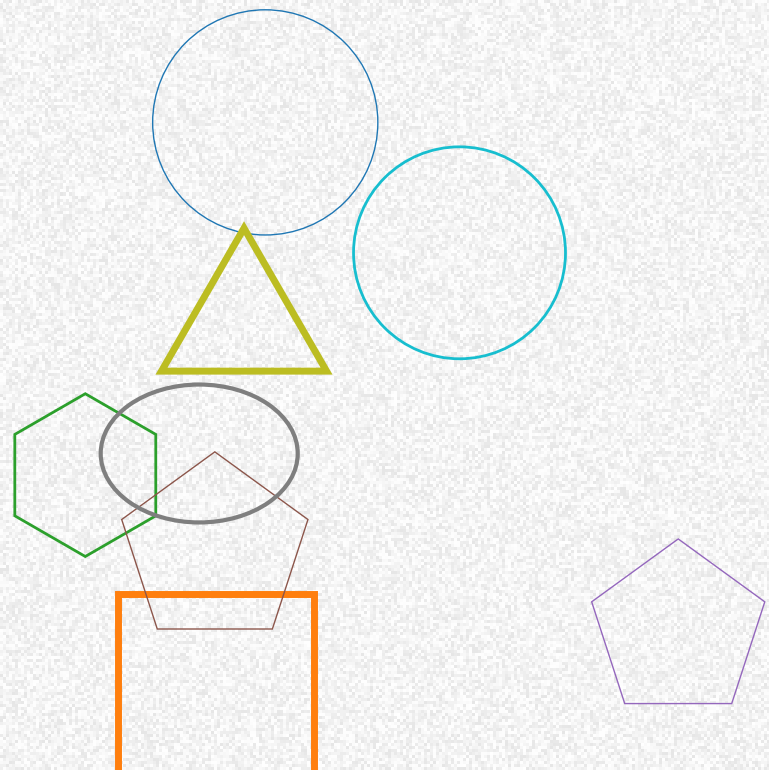[{"shape": "circle", "thickness": 0.5, "radius": 0.73, "center": [0.344, 0.841]}, {"shape": "square", "thickness": 2.5, "radius": 0.64, "center": [0.281, 0.101]}, {"shape": "hexagon", "thickness": 1, "radius": 0.53, "center": [0.111, 0.383]}, {"shape": "pentagon", "thickness": 0.5, "radius": 0.59, "center": [0.881, 0.182]}, {"shape": "pentagon", "thickness": 0.5, "radius": 0.64, "center": [0.279, 0.286]}, {"shape": "oval", "thickness": 1.5, "radius": 0.64, "center": [0.259, 0.411]}, {"shape": "triangle", "thickness": 2.5, "radius": 0.62, "center": [0.317, 0.58]}, {"shape": "circle", "thickness": 1, "radius": 0.69, "center": [0.597, 0.672]}]